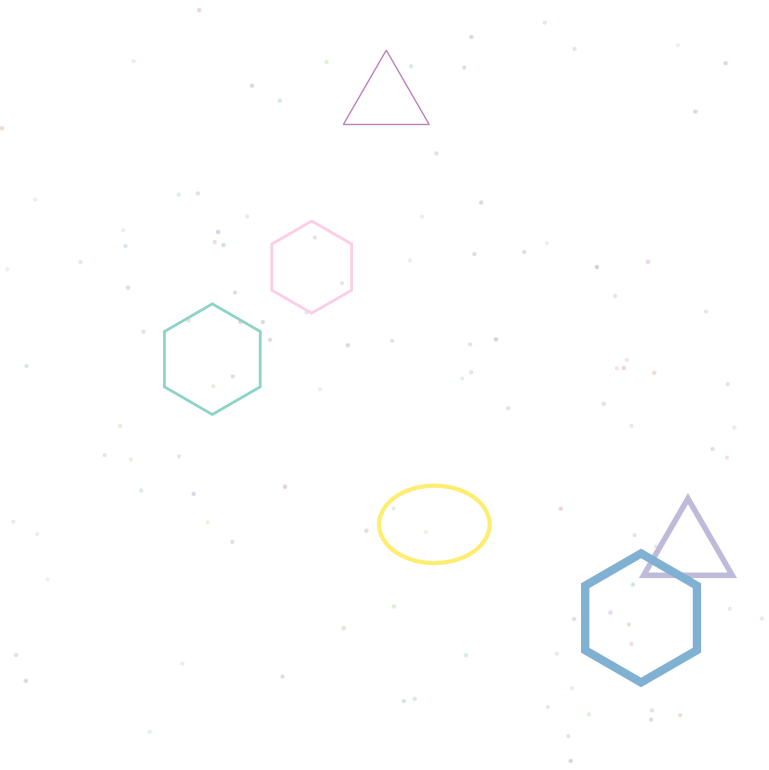[{"shape": "hexagon", "thickness": 1, "radius": 0.36, "center": [0.276, 0.534]}, {"shape": "triangle", "thickness": 2, "radius": 0.33, "center": [0.893, 0.286]}, {"shape": "hexagon", "thickness": 3, "radius": 0.42, "center": [0.833, 0.197]}, {"shape": "hexagon", "thickness": 1, "radius": 0.3, "center": [0.405, 0.653]}, {"shape": "triangle", "thickness": 0.5, "radius": 0.32, "center": [0.502, 0.871]}, {"shape": "oval", "thickness": 1.5, "radius": 0.36, "center": [0.564, 0.319]}]